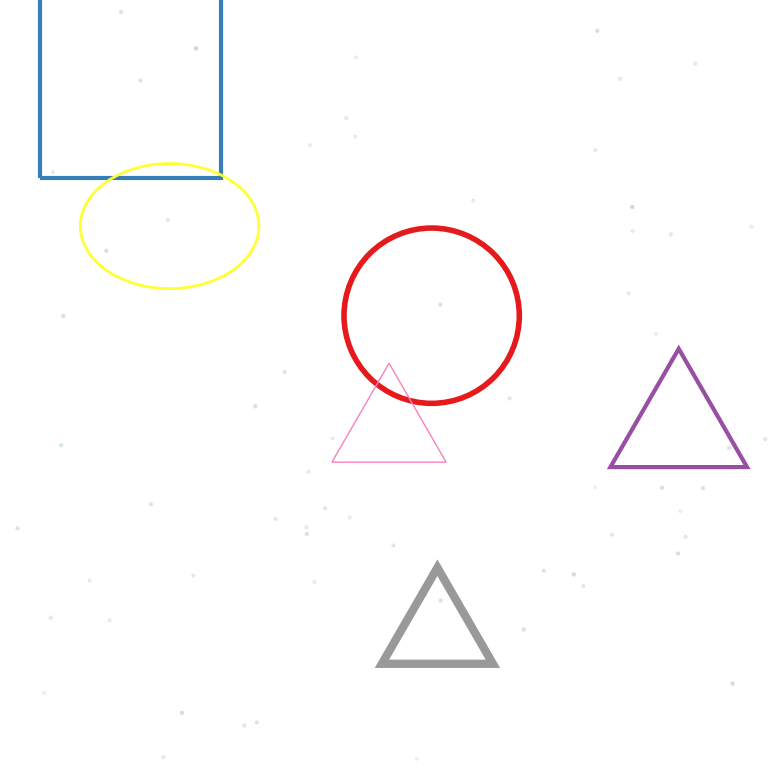[{"shape": "circle", "thickness": 2, "radius": 0.57, "center": [0.561, 0.59]}, {"shape": "square", "thickness": 1.5, "radius": 0.59, "center": [0.17, 0.887]}, {"shape": "triangle", "thickness": 1.5, "radius": 0.51, "center": [0.881, 0.445]}, {"shape": "oval", "thickness": 1, "radius": 0.58, "center": [0.22, 0.706]}, {"shape": "triangle", "thickness": 0.5, "radius": 0.43, "center": [0.505, 0.443]}, {"shape": "triangle", "thickness": 3, "radius": 0.42, "center": [0.568, 0.18]}]